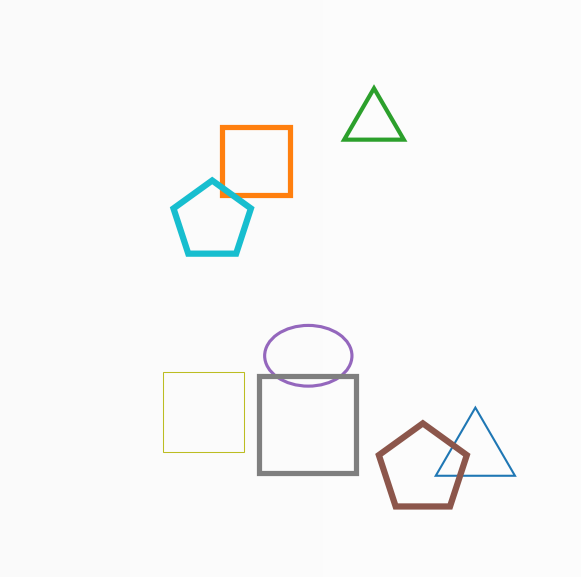[{"shape": "triangle", "thickness": 1, "radius": 0.39, "center": [0.818, 0.215]}, {"shape": "square", "thickness": 2.5, "radius": 0.29, "center": [0.441, 0.72]}, {"shape": "triangle", "thickness": 2, "radius": 0.3, "center": [0.643, 0.787]}, {"shape": "oval", "thickness": 1.5, "radius": 0.38, "center": [0.53, 0.383]}, {"shape": "pentagon", "thickness": 3, "radius": 0.4, "center": [0.727, 0.186]}, {"shape": "square", "thickness": 2.5, "radius": 0.42, "center": [0.529, 0.264]}, {"shape": "square", "thickness": 0.5, "radius": 0.35, "center": [0.35, 0.286]}, {"shape": "pentagon", "thickness": 3, "radius": 0.35, "center": [0.365, 0.617]}]